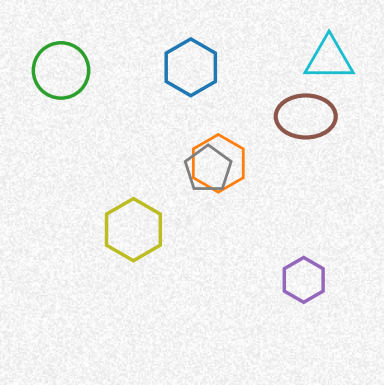[{"shape": "hexagon", "thickness": 2.5, "radius": 0.37, "center": [0.496, 0.825]}, {"shape": "hexagon", "thickness": 2, "radius": 0.37, "center": [0.567, 0.576]}, {"shape": "circle", "thickness": 2.5, "radius": 0.36, "center": [0.158, 0.817]}, {"shape": "hexagon", "thickness": 2.5, "radius": 0.29, "center": [0.789, 0.273]}, {"shape": "oval", "thickness": 3, "radius": 0.39, "center": [0.794, 0.697]}, {"shape": "pentagon", "thickness": 2, "radius": 0.31, "center": [0.541, 0.561]}, {"shape": "hexagon", "thickness": 2.5, "radius": 0.4, "center": [0.347, 0.403]}, {"shape": "triangle", "thickness": 2, "radius": 0.36, "center": [0.855, 0.847]}]